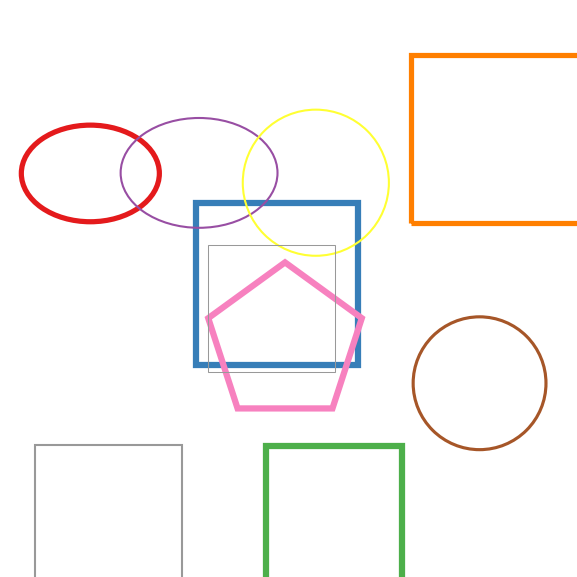[{"shape": "oval", "thickness": 2.5, "radius": 0.6, "center": [0.156, 0.699]}, {"shape": "square", "thickness": 3, "radius": 0.7, "center": [0.48, 0.507]}, {"shape": "square", "thickness": 3, "radius": 0.59, "center": [0.579, 0.11]}, {"shape": "oval", "thickness": 1, "radius": 0.68, "center": [0.345, 0.7]}, {"shape": "square", "thickness": 2.5, "radius": 0.73, "center": [0.857, 0.758]}, {"shape": "circle", "thickness": 1, "radius": 0.63, "center": [0.547, 0.683]}, {"shape": "circle", "thickness": 1.5, "radius": 0.58, "center": [0.83, 0.336]}, {"shape": "pentagon", "thickness": 3, "radius": 0.7, "center": [0.494, 0.405]}, {"shape": "square", "thickness": 1, "radius": 0.63, "center": [0.188, 0.102]}, {"shape": "square", "thickness": 0.5, "radius": 0.55, "center": [0.471, 0.465]}]